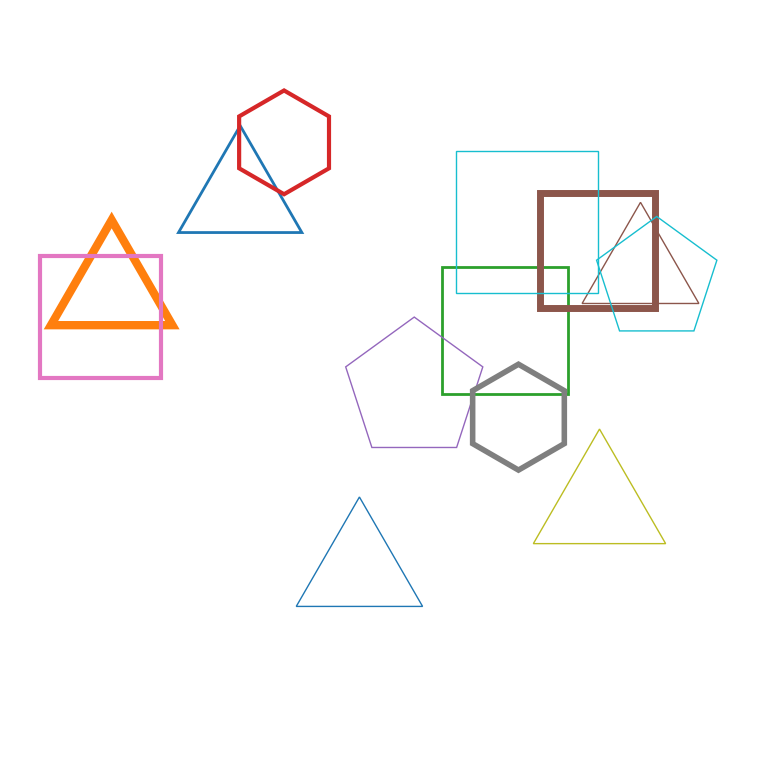[{"shape": "triangle", "thickness": 1, "radius": 0.46, "center": [0.312, 0.744]}, {"shape": "triangle", "thickness": 0.5, "radius": 0.47, "center": [0.467, 0.26]}, {"shape": "triangle", "thickness": 3, "radius": 0.46, "center": [0.145, 0.623]}, {"shape": "square", "thickness": 1, "radius": 0.41, "center": [0.656, 0.571]}, {"shape": "hexagon", "thickness": 1.5, "radius": 0.34, "center": [0.369, 0.815]}, {"shape": "pentagon", "thickness": 0.5, "radius": 0.47, "center": [0.538, 0.495]}, {"shape": "square", "thickness": 2.5, "radius": 0.37, "center": [0.776, 0.675]}, {"shape": "triangle", "thickness": 0.5, "radius": 0.44, "center": [0.832, 0.65]}, {"shape": "square", "thickness": 1.5, "radius": 0.39, "center": [0.131, 0.589]}, {"shape": "hexagon", "thickness": 2, "radius": 0.34, "center": [0.673, 0.458]}, {"shape": "triangle", "thickness": 0.5, "radius": 0.5, "center": [0.779, 0.344]}, {"shape": "pentagon", "thickness": 0.5, "radius": 0.41, "center": [0.853, 0.637]}, {"shape": "square", "thickness": 0.5, "radius": 0.46, "center": [0.685, 0.712]}]